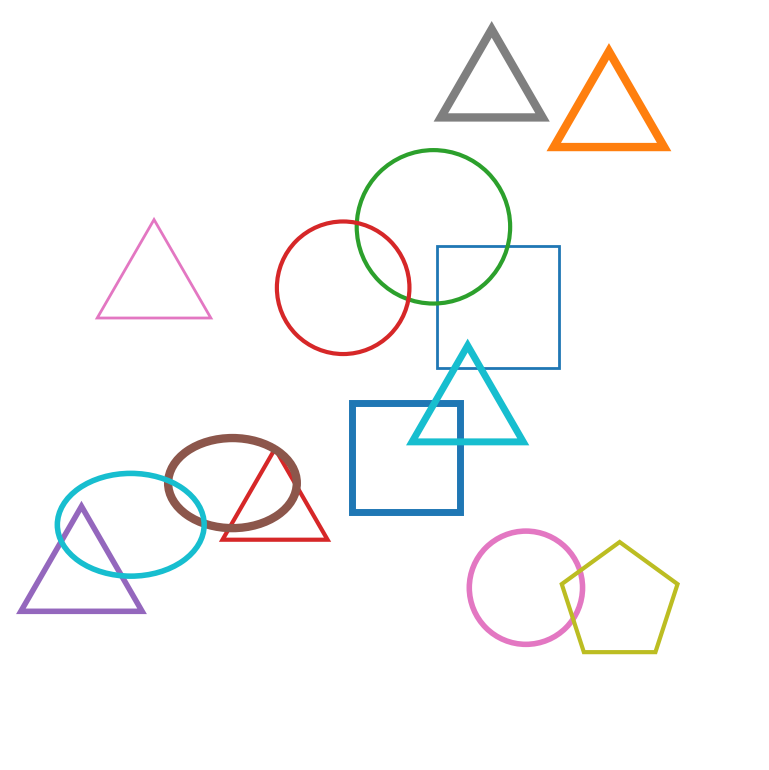[{"shape": "square", "thickness": 1, "radius": 0.4, "center": [0.646, 0.602]}, {"shape": "square", "thickness": 2.5, "radius": 0.35, "center": [0.527, 0.406]}, {"shape": "triangle", "thickness": 3, "radius": 0.41, "center": [0.791, 0.85]}, {"shape": "circle", "thickness": 1.5, "radius": 0.5, "center": [0.563, 0.705]}, {"shape": "triangle", "thickness": 1.5, "radius": 0.39, "center": [0.357, 0.338]}, {"shape": "circle", "thickness": 1.5, "radius": 0.43, "center": [0.446, 0.626]}, {"shape": "triangle", "thickness": 2, "radius": 0.45, "center": [0.106, 0.252]}, {"shape": "oval", "thickness": 3, "radius": 0.42, "center": [0.302, 0.373]}, {"shape": "circle", "thickness": 2, "radius": 0.37, "center": [0.683, 0.237]}, {"shape": "triangle", "thickness": 1, "radius": 0.43, "center": [0.2, 0.63]}, {"shape": "triangle", "thickness": 3, "radius": 0.38, "center": [0.639, 0.886]}, {"shape": "pentagon", "thickness": 1.5, "radius": 0.4, "center": [0.805, 0.217]}, {"shape": "triangle", "thickness": 2.5, "radius": 0.42, "center": [0.607, 0.468]}, {"shape": "oval", "thickness": 2, "radius": 0.48, "center": [0.17, 0.318]}]